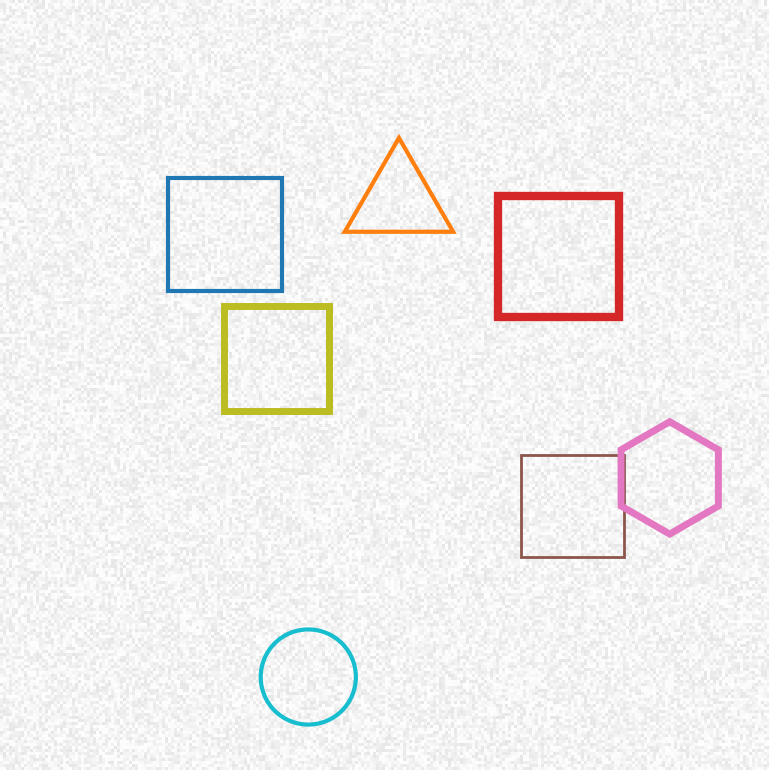[{"shape": "square", "thickness": 1.5, "radius": 0.37, "center": [0.292, 0.695]}, {"shape": "triangle", "thickness": 1.5, "radius": 0.41, "center": [0.518, 0.74]}, {"shape": "square", "thickness": 3, "radius": 0.39, "center": [0.725, 0.667]}, {"shape": "square", "thickness": 1, "radius": 0.33, "center": [0.744, 0.343]}, {"shape": "hexagon", "thickness": 2.5, "radius": 0.36, "center": [0.87, 0.379]}, {"shape": "square", "thickness": 2.5, "radius": 0.34, "center": [0.359, 0.534]}, {"shape": "circle", "thickness": 1.5, "radius": 0.31, "center": [0.4, 0.121]}]